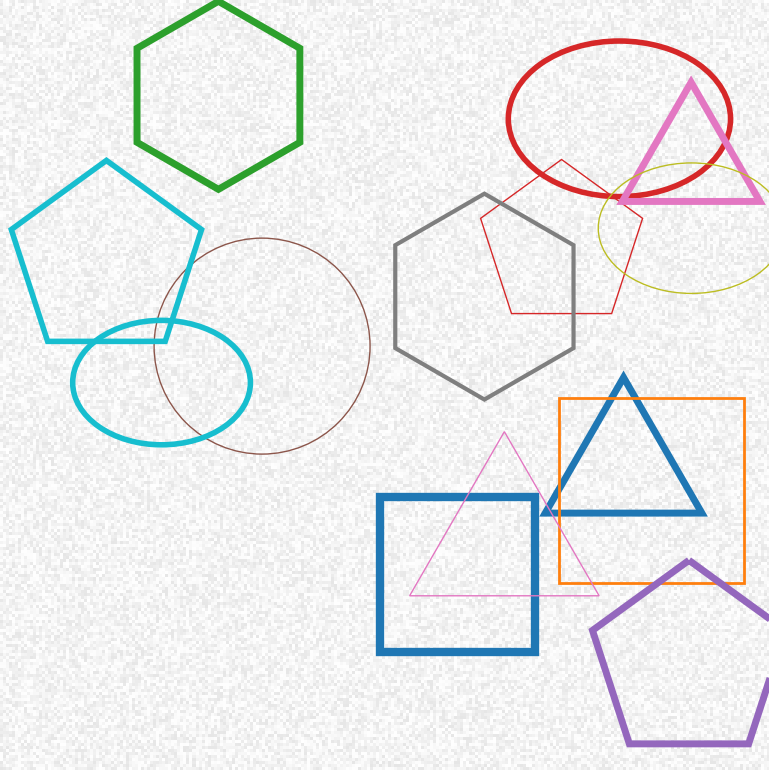[{"shape": "square", "thickness": 3, "radius": 0.5, "center": [0.594, 0.254]}, {"shape": "triangle", "thickness": 2.5, "radius": 0.59, "center": [0.81, 0.392]}, {"shape": "square", "thickness": 1, "radius": 0.6, "center": [0.846, 0.362]}, {"shape": "hexagon", "thickness": 2.5, "radius": 0.61, "center": [0.284, 0.876]}, {"shape": "oval", "thickness": 2, "radius": 0.72, "center": [0.804, 0.846]}, {"shape": "pentagon", "thickness": 0.5, "radius": 0.55, "center": [0.729, 0.682]}, {"shape": "pentagon", "thickness": 2.5, "radius": 0.66, "center": [0.895, 0.141]}, {"shape": "circle", "thickness": 0.5, "radius": 0.7, "center": [0.34, 0.551]}, {"shape": "triangle", "thickness": 2.5, "radius": 0.52, "center": [0.898, 0.79]}, {"shape": "triangle", "thickness": 0.5, "radius": 0.71, "center": [0.655, 0.297]}, {"shape": "hexagon", "thickness": 1.5, "radius": 0.67, "center": [0.629, 0.615]}, {"shape": "oval", "thickness": 0.5, "radius": 0.61, "center": [0.898, 0.704]}, {"shape": "pentagon", "thickness": 2, "radius": 0.65, "center": [0.138, 0.662]}, {"shape": "oval", "thickness": 2, "radius": 0.58, "center": [0.21, 0.503]}]